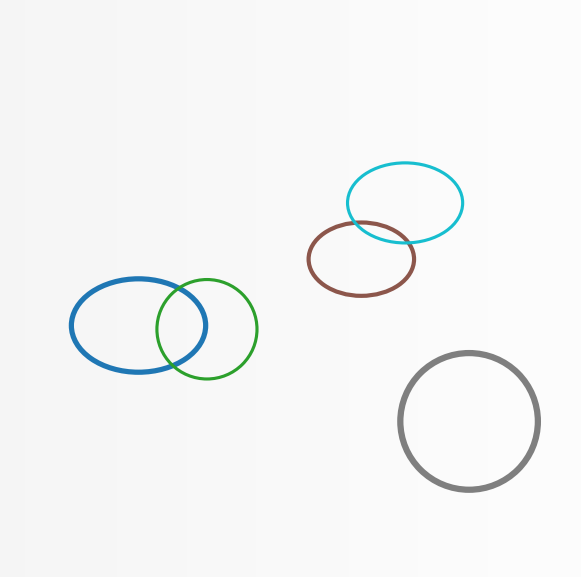[{"shape": "oval", "thickness": 2.5, "radius": 0.58, "center": [0.238, 0.435]}, {"shape": "circle", "thickness": 1.5, "radius": 0.43, "center": [0.356, 0.429]}, {"shape": "oval", "thickness": 2, "radius": 0.45, "center": [0.622, 0.55]}, {"shape": "circle", "thickness": 3, "radius": 0.59, "center": [0.807, 0.269]}, {"shape": "oval", "thickness": 1.5, "radius": 0.5, "center": [0.697, 0.648]}]